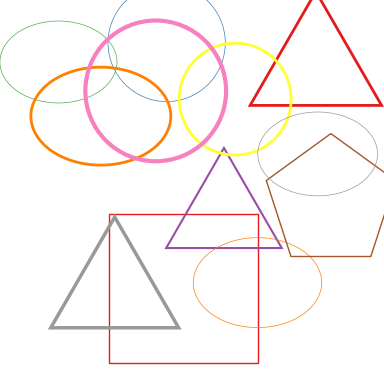[{"shape": "square", "thickness": 1, "radius": 0.96, "center": [0.476, 0.25]}, {"shape": "triangle", "thickness": 2, "radius": 0.99, "center": [0.82, 0.825]}, {"shape": "circle", "thickness": 0.5, "radius": 0.76, "center": [0.433, 0.888]}, {"shape": "oval", "thickness": 0.5, "radius": 0.76, "center": [0.152, 0.839]}, {"shape": "triangle", "thickness": 1.5, "radius": 0.87, "center": [0.582, 0.442]}, {"shape": "oval", "thickness": 0.5, "radius": 0.83, "center": [0.669, 0.266]}, {"shape": "oval", "thickness": 2, "radius": 0.91, "center": [0.262, 0.698]}, {"shape": "circle", "thickness": 2, "radius": 0.73, "center": [0.611, 0.743]}, {"shape": "pentagon", "thickness": 1, "radius": 0.88, "center": [0.859, 0.477]}, {"shape": "circle", "thickness": 3, "radius": 0.91, "center": [0.404, 0.764]}, {"shape": "triangle", "thickness": 2.5, "radius": 0.96, "center": [0.298, 0.245]}, {"shape": "oval", "thickness": 0.5, "radius": 0.78, "center": [0.825, 0.6]}]